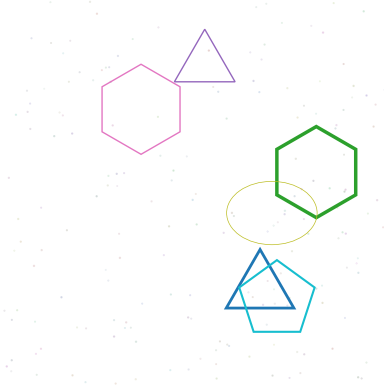[{"shape": "triangle", "thickness": 2, "radius": 0.51, "center": [0.676, 0.251]}, {"shape": "hexagon", "thickness": 2.5, "radius": 0.59, "center": [0.822, 0.553]}, {"shape": "triangle", "thickness": 1, "radius": 0.45, "center": [0.532, 0.833]}, {"shape": "hexagon", "thickness": 1, "radius": 0.58, "center": [0.366, 0.716]}, {"shape": "oval", "thickness": 0.5, "radius": 0.59, "center": [0.706, 0.447]}, {"shape": "pentagon", "thickness": 1.5, "radius": 0.51, "center": [0.719, 0.221]}]